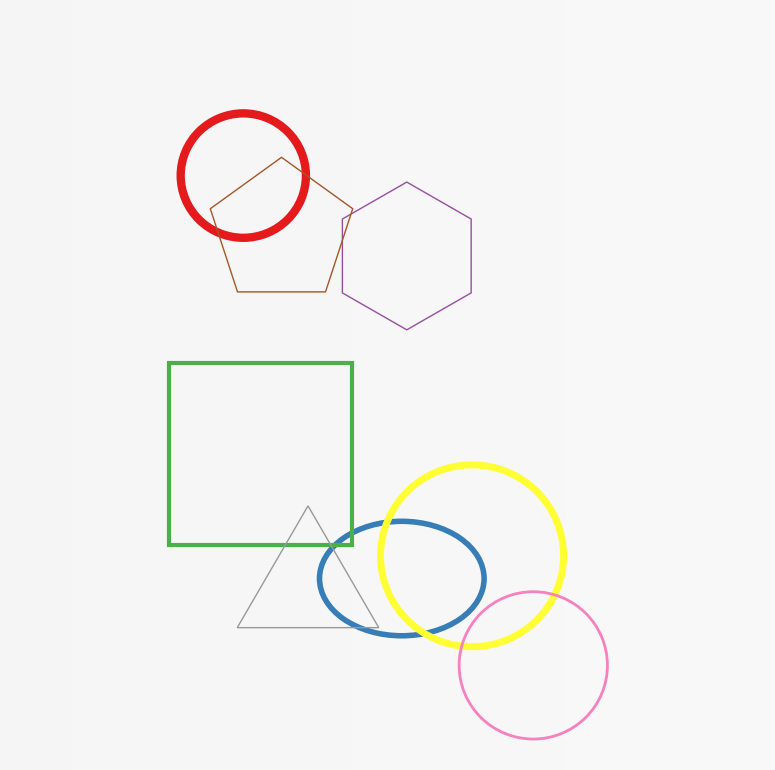[{"shape": "circle", "thickness": 3, "radius": 0.4, "center": [0.314, 0.772]}, {"shape": "oval", "thickness": 2, "radius": 0.53, "center": [0.518, 0.249]}, {"shape": "square", "thickness": 1.5, "radius": 0.59, "center": [0.336, 0.41]}, {"shape": "hexagon", "thickness": 0.5, "radius": 0.48, "center": [0.525, 0.668]}, {"shape": "circle", "thickness": 2.5, "radius": 0.59, "center": [0.609, 0.278]}, {"shape": "pentagon", "thickness": 0.5, "radius": 0.48, "center": [0.363, 0.699]}, {"shape": "circle", "thickness": 1, "radius": 0.48, "center": [0.688, 0.136]}, {"shape": "triangle", "thickness": 0.5, "radius": 0.53, "center": [0.397, 0.238]}]